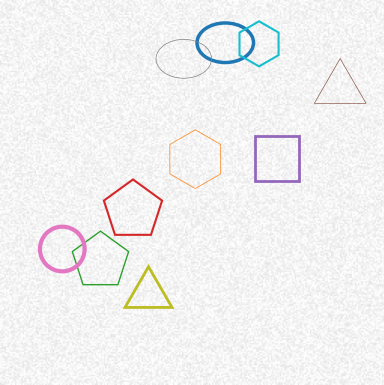[{"shape": "oval", "thickness": 2.5, "radius": 0.37, "center": [0.585, 0.889]}, {"shape": "hexagon", "thickness": 0.5, "radius": 0.38, "center": [0.507, 0.587]}, {"shape": "pentagon", "thickness": 1, "radius": 0.38, "center": [0.261, 0.323]}, {"shape": "pentagon", "thickness": 1.5, "radius": 0.4, "center": [0.345, 0.454]}, {"shape": "square", "thickness": 2, "radius": 0.29, "center": [0.719, 0.588]}, {"shape": "triangle", "thickness": 0.5, "radius": 0.39, "center": [0.884, 0.77]}, {"shape": "circle", "thickness": 3, "radius": 0.29, "center": [0.162, 0.353]}, {"shape": "oval", "thickness": 0.5, "radius": 0.36, "center": [0.477, 0.847]}, {"shape": "triangle", "thickness": 2, "radius": 0.35, "center": [0.386, 0.237]}, {"shape": "hexagon", "thickness": 1.5, "radius": 0.29, "center": [0.673, 0.886]}]